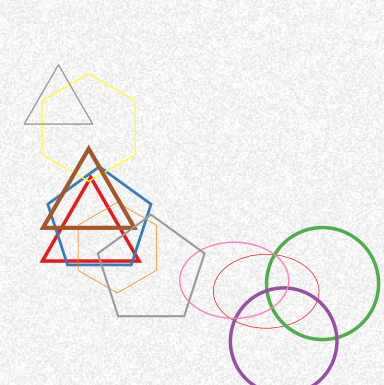[{"shape": "oval", "thickness": 0.5, "radius": 0.69, "center": [0.691, 0.244]}, {"shape": "triangle", "thickness": 2.5, "radius": 0.73, "center": [0.236, 0.394]}, {"shape": "pentagon", "thickness": 2, "radius": 0.71, "center": [0.258, 0.426]}, {"shape": "circle", "thickness": 2.5, "radius": 0.73, "center": [0.838, 0.264]}, {"shape": "circle", "thickness": 2.5, "radius": 0.69, "center": [0.737, 0.114]}, {"shape": "hexagon", "thickness": 0.5, "radius": 0.59, "center": [0.305, 0.357]}, {"shape": "hexagon", "thickness": 1, "radius": 0.7, "center": [0.23, 0.669]}, {"shape": "triangle", "thickness": 3, "radius": 0.69, "center": [0.23, 0.477]}, {"shape": "oval", "thickness": 1, "radius": 0.71, "center": [0.608, 0.272]}, {"shape": "pentagon", "thickness": 1.5, "radius": 0.73, "center": [0.393, 0.297]}, {"shape": "triangle", "thickness": 1, "radius": 0.51, "center": [0.152, 0.729]}]